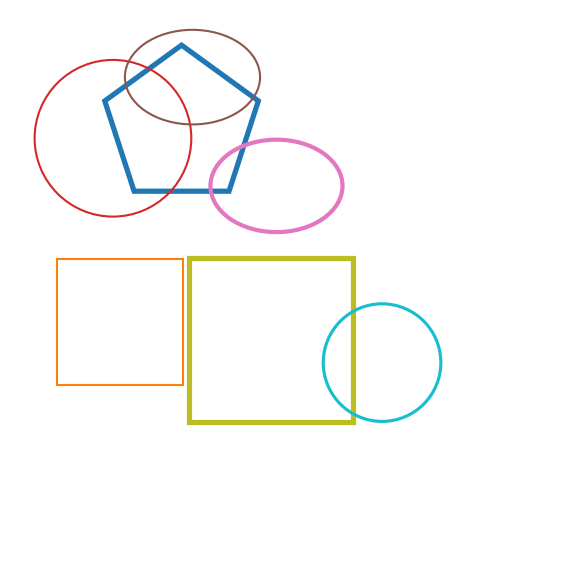[{"shape": "pentagon", "thickness": 2.5, "radius": 0.7, "center": [0.314, 0.781]}, {"shape": "square", "thickness": 1, "radius": 0.54, "center": [0.208, 0.442]}, {"shape": "circle", "thickness": 1, "radius": 0.68, "center": [0.196, 0.76]}, {"shape": "oval", "thickness": 1, "radius": 0.59, "center": [0.333, 0.866]}, {"shape": "oval", "thickness": 2, "radius": 0.57, "center": [0.479, 0.677]}, {"shape": "square", "thickness": 2.5, "radius": 0.71, "center": [0.469, 0.41]}, {"shape": "circle", "thickness": 1.5, "radius": 0.51, "center": [0.662, 0.371]}]